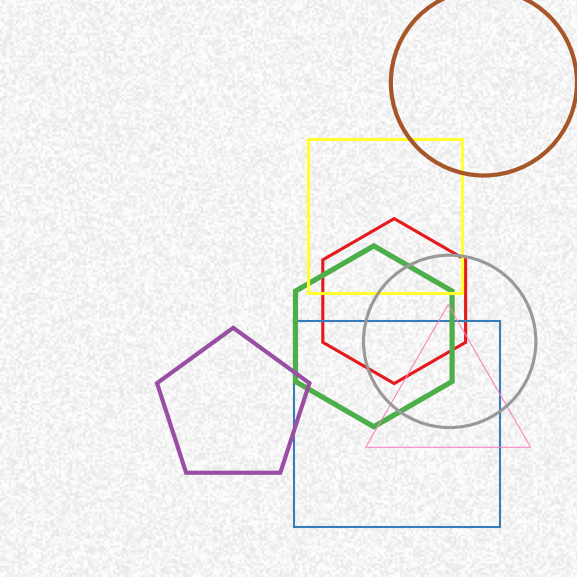[{"shape": "hexagon", "thickness": 1.5, "radius": 0.71, "center": [0.683, 0.478]}, {"shape": "square", "thickness": 1, "radius": 0.89, "center": [0.688, 0.265]}, {"shape": "hexagon", "thickness": 2.5, "radius": 0.78, "center": [0.647, 0.417]}, {"shape": "pentagon", "thickness": 2, "radius": 0.69, "center": [0.404, 0.293]}, {"shape": "square", "thickness": 1.5, "radius": 0.67, "center": [0.667, 0.625]}, {"shape": "circle", "thickness": 2, "radius": 0.81, "center": [0.838, 0.856]}, {"shape": "triangle", "thickness": 0.5, "radius": 0.82, "center": [0.776, 0.307]}, {"shape": "circle", "thickness": 1.5, "radius": 0.75, "center": [0.779, 0.408]}]